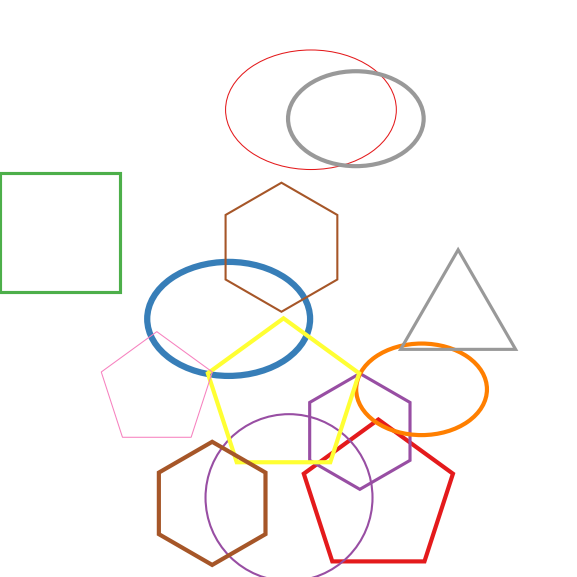[{"shape": "pentagon", "thickness": 2, "radius": 0.68, "center": [0.655, 0.137]}, {"shape": "oval", "thickness": 0.5, "radius": 0.74, "center": [0.538, 0.809]}, {"shape": "oval", "thickness": 3, "radius": 0.71, "center": [0.396, 0.447]}, {"shape": "square", "thickness": 1.5, "radius": 0.52, "center": [0.104, 0.597]}, {"shape": "hexagon", "thickness": 1.5, "radius": 0.5, "center": [0.623, 0.252]}, {"shape": "circle", "thickness": 1, "radius": 0.72, "center": [0.5, 0.137]}, {"shape": "oval", "thickness": 2, "radius": 0.57, "center": [0.73, 0.325]}, {"shape": "pentagon", "thickness": 2, "radius": 0.69, "center": [0.491, 0.31]}, {"shape": "hexagon", "thickness": 2, "radius": 0.53, "center": [0.367, 0.127]}, {"shape": "hexagon", "thickness": 1, "radius": 0.56, "center": [0.487, 0.571]}, {"shape": "pentagon", "thickness": 0.5, "radius": 0.51, "center": [0.272, 0.324]}, {"shape": "oval", "thickness": 2, "radius": 0.59, "center": [0.616, 0.794]}, {"shape": "triangle", "thickness": 1.5, "radius": 0.57, "center": [0.793, 0.452]}]